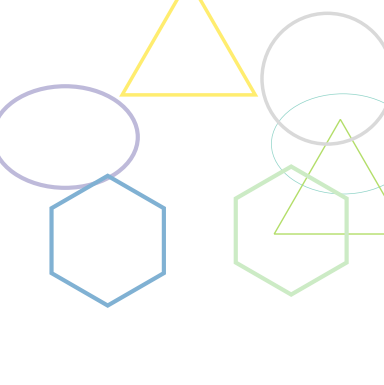[{"shape": "oval", "thickness": 0.5, "radius": 0.93, "center": [0.891, 0.626]}, {"shape": "oval", "thickness": 3, "radius": 0.94, "center": [0.169, 0.644]}, {"shape": "hexagon", "thickness": 3, "radius": 0.84, "center": [0.28, 0.375]}, {"shape": "triangle", "thickness": 1, "radius": 0.99, "center": [0.884, 0.491]}, {"shape": "circle", "thickness": 2.5, "radius": 0.85, "center": [0.85, 0.796]}, {"shape": "hexagon", "thickness": 3, "radius": 0.83, "center": [0.756, 0.401]}, {"shape": "triangle", "thickness": 2.5, "radius": 1.0, "center": [0.49, 0.853]}]